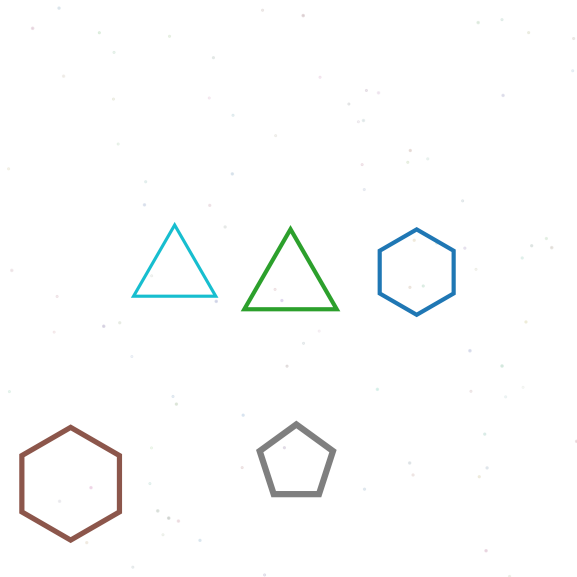[{"shape": "hexagon", "thickness": 2, "radius": 0.37, "center": [0.722, 0.528]}, {"shape": "triangle", "thickness": 2, "radius": 0.46, "center": [0.503, 0.51]}, {"shape": "hexagon", "thickness": 2.5, "radius": 0.49, "center": [0.122, 0.161]}, {"shape": "pentagon", "thickness": 3, "radius": 0.33, "center": [0.513, 0.197]}, {"shape": "triangle", "thickness": 1.5, "radius": 0.41, "center": [0.302, 0.527]}]